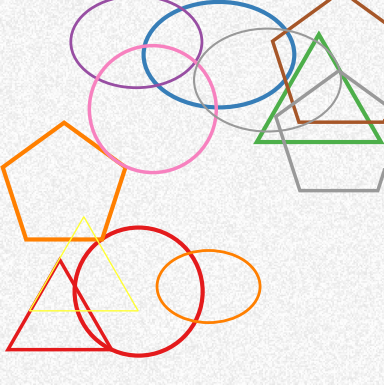[{"shape": "circle", "thickness": 3, "radius": 0.83, "center": [0.36, 0.243]}, {"shape": "triangle", "thickness": 2.5, "radius": 0.78, "center": [0.155, 0.17]}, {"shape": "oval", "thickness": 3, "radius": 0.98, "center": [0.569, 0.858]}, {"shape": "triangle", "thickness": 3, "radius": 0.93, "center": [0.828, 0.724]}, {"shape": "oval", "thickness": 2, "radius": 0.85, "center": [0.354, 0.891]}, {"shape": "oval", "thickness": 2, "radius": 0.67, "center": [0.542, 0.256]}, {"shape": "pentagon", "thickness": 3, "radius": 0.84, "center": [0.167, 0.514]}, {"shape": "triangle", "thickness": 1, "radius": 0.81, "center": [0.218, 0.274]}, {"shape": "pentagon", "thickness": 2.5, "radius": 0.94, "center": [0.887, 0.835]}, {"shape": "circle", "thickness": 2.5, "radius": 0.82, "center": [0.397, 0.717]}, {"shape": "oval", "thickness": 1.5, "radius": 0.95, "center": [0.695, 0.792]}, {"shape": "pentagon", "thickness": 2.5, "radius": 0.86, "center": [0.88, 0.644]}]